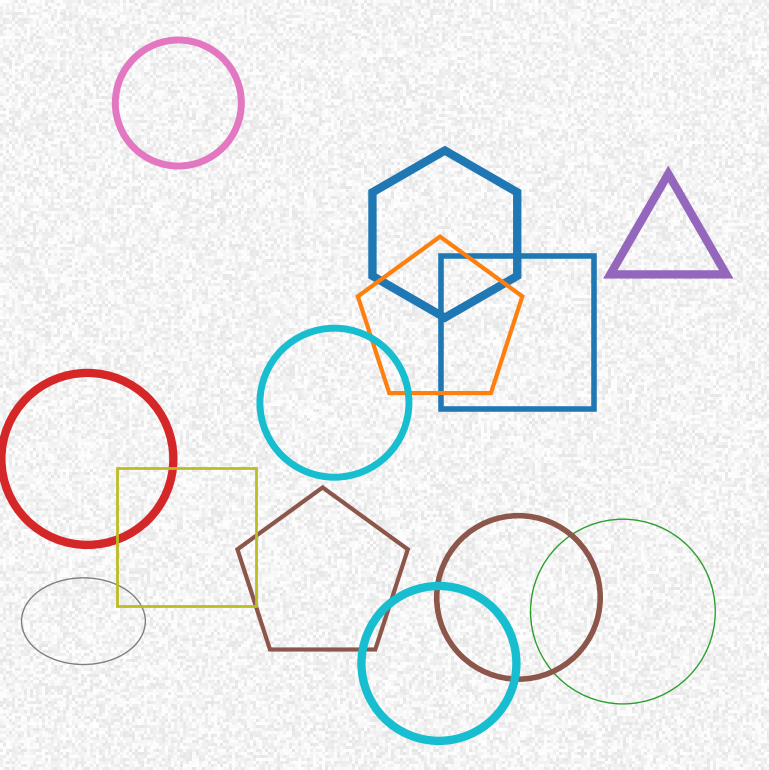[{"shape": "square", "thickness": 2, "radius": 0.5, "center": [0.672, 0.568]}, {"shape": "hexagon", "thickness": 3, "radius": 0.54, "center": [0.578, 0.696]}, {"shape": "pentagon", "thickness": 1.5, "radius": 0.56, "center": [0.572, 0.58]}, {"shape": "circle", "thickness": 0.5, "radius": 0.6, "center": [0.809, 0.206]}, {"shape": "circle", "thickness": 3, "radius": 0.56, "center": [0.113, 0.404]}, {"shape": "triangle", "thickness": 3, "radius": 0.43, "center": [0.868, 0.687]}, {"shape": "circle", "thickness": 2, "radius": 0.53, "center": [0.673, 0.224]}, {"shape": "pentagon", "thickness": 1.5, "radius": 0.58, "center": [0.419, 0.251]}, {"shape": "circle", "thickness": 2.5, "radius": 0.41, "center": [0.232, 0.866]}, {"shape": "oval", "thickness": 0.5, "radius": 0.4, "center": [0.108, 0.193]}, {"shape": "square", "thickness": 1, "radius": 0.45, "center": [0.242, 0.302]}, {"shape": "circle", "thickness": 3, "radius": 0.5, "center": [0.57, 0.138]}, {"shape": "circle", "thickness": 2.5, "radius": 0.48, "center": [0.434, 0.477]}]